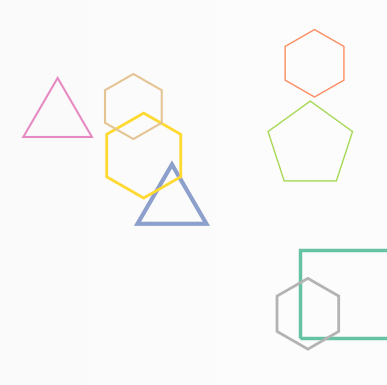[{"shape": "square", "thickness": 2.5, "radius": 0.57, "center": [0.889, 0.237]}, {"shape": "hexagon", "thickness": 1, "radius": 0.44, "center": [0.812, 0.836]}, {"shape": "triangle", "thickness": 3, "radius": 0.51, "center": [0.444, 0.47]}, {"shape": "triangle", "thickness": 1.5, "radius": 0.51, "center": [0.149, 0.695]}, {"shape": "pentagon", "thickness": 1, "radius": 0.57, "center": [0.801, 0.623]}, {"shape": "hexagon", "thickness": 2, "radius": 0.55, "center": [0.371, 0.596]}, {"shape": "hexagon", "thickness": 1.5, "radius": 0.42, "center": [0.344, 0.723]}, {"shape": "hexagon", "thickness": 2, "radius": 0.46, "center": [0.794, 0.185]}]